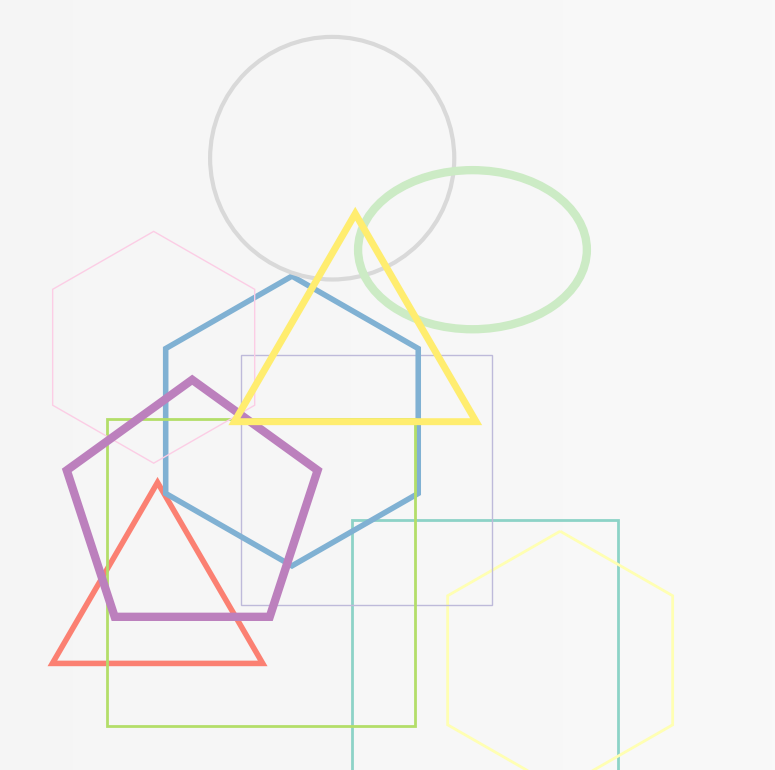[{"shape": "square", "thickness": 1, "radius": 0.86, "center": [0.626, 0.153]}, {"shape": "hexagon", "thickness": 1, "radius": 0.84, "center": [0.723, 0.142]}, {"shape": "square", "thickness": 0.5, "radius": 0.81, "center": [0.473, 0.377]}, {"shape": "triangle", "thickness": 2, "radius": 0.78, "center": [0.203, 0.217]}, {"shape": "hexagon", "thickness": 2, "radius": 0.94, "center": [0.377, 0.453]}, {"shape": "square", "thickness": 1, "radius": 1.0, "center": [0.337, 0.257]}, {"shape": "hexagon", "thickness": 0.5, "radius": 0.75, "center": [0.198, 0.549]}, {"shape": "circle", "thickness": 1.5, "radius": 0.79, "center": [0.429, 0.795]}, {"shape": "pentagon", "thickness": 3, "radius": 0.85, "center": [0.248, 0.337]}, {"shape": "oval", "thickness": 3, "radius": 0.74, "center": [0.61, 0.676]}, {"shape": "triangle", "thickness": 2.5, "radius": 0.9, "center": [0.458, 0.542]}]